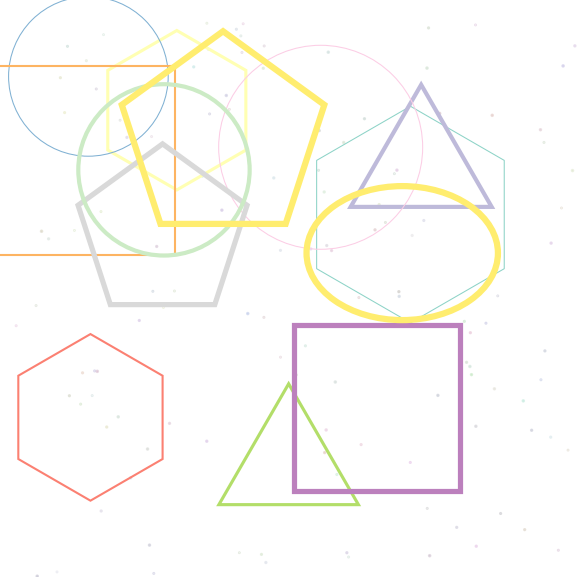[{"shape": "hexagon", "thickness": 0.5, "radius": 0.94, "center": [0.711, 0.628]}, {"shape": "hexagon", "thickness": 1.5, "radius": 0.69, "center": [0.306, 0.808]}, {"shape": "triangle", "thickness": 2, "radius": 0.7, "center": [0.729, 0.711]}, {"shape": "hexagon", "thickness": 1, "radius": 0.72, "center": [0.157, 0.276]}, {"shape": "circle", "thickness": 0.5, "radius": 0.69, "center": [0.153, 0.867]}, {"shape": "square", "thickness": 1, "radius": 0.82, "center": [0.139, 0.721]}, {"shape": "triangle", "thickness": 1.5, "radius": 0.7, "center": [0.5, 0.195]}, {"shape": "circle", "thickness": 0.5, "radius": 0.88, "center": [0.555, 0.744]}, {"shape": "pentagon", "thickness": 2.5, "radius": 0.77, "center": [0.281, 0.596]}, {"shape": "square", "thickness": 2.5, "radius": 0.72, "center": [0.652, 0.292]}, {"shape": "circle", "thickness": 2, "radius": 0.74, "center": [0.284, 0.705]}, {"shape": "pentagon", "thickness": 3, "radius": 0.92, "center": [0.386, 0.761]}, {"shape": "oval", "thickness": 3, "radius": 0.83, "center": [0.697, 0.561]}]